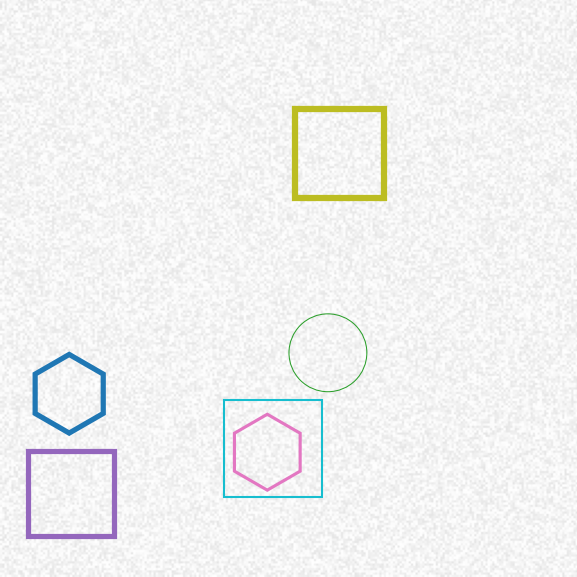[{"shape": "hexagon", "thickness": 2.5, "radius": 0.34, "center": [0.12, 0.317]}, {"shape": "circle", "thickness": 0.5, "radius": 0.34, "center": [0.568, 0.388]}, {"shape": "square", "thickness": 2.5, "radius": 0.37, "center": [0.123, 0.144]}, {"shape": "hexagon", "thickness": 1.5, "radius": 0.33, "center": [0.463, 0.216]}, {"shape": "square", "thickness": 3, "radius": 0.39, "center": [0.588, 0.733]}, {"shape": "square", "thickness": 1, "radius": 0.42, "center": [0.472, 0.223]}]